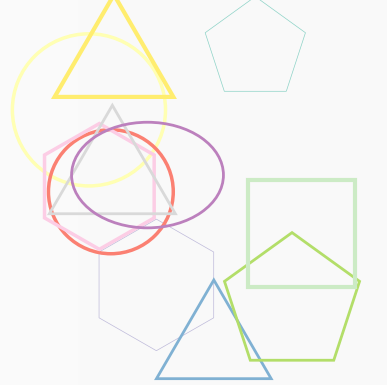[{"shape": "pentagon", "thickness": 0.5, "radius": 0.68, "center": [0.659, 0.873]}, {"shape": "circle", "thickness": 2.5, "radius": 0.99, "center": [0.23, 0.715]}, {"shape": "hexagon", "thickness": 0.5, "radius": 0.85, "center": [0.404, 0.26]}, {"shape": "circle", "thickness": 2.5, "radius": 0.81, "center": [0.286, 0.502]}, {"shape": "triangle", "thickness": 2, "radius": 0.85, "center": [0.552, 0.102]}, {"shape": "pentagon", "thickness": 2, "radius": 0.92, "center": [0.754, 0.213]}, {"shape": "hexagon", "thickness": 2.5, "radius": 0.82, "center": [0.256, 0.516]}, {"shape": "triangle", "thickness": 2, "radius": 0.94, "center": [0.29, 0.539]}, {"shape": "oval", "thickness": 2, "radius": 0.98, "center": [0.381, 0.545]}, {"shape": "square", "thickness": 3, "radius": 0.69, "center": [0.779, 0.393]}, {"shape": "triangle", "thickness": 3, "radius": 0.88, "center": [0.294, 0.837]}]